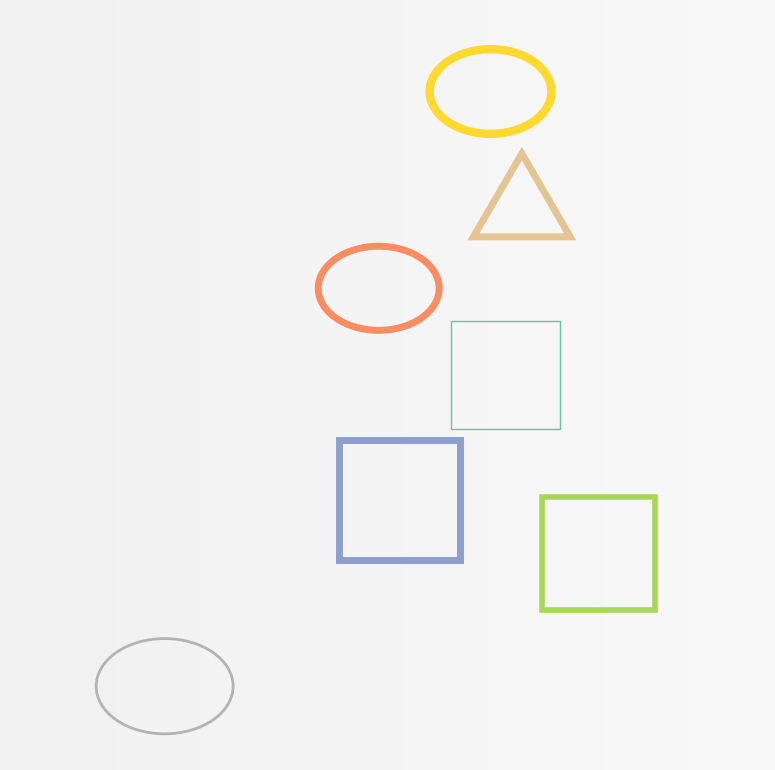[{"shape": "square", "thickness": 0.5, "radius": 0.35, "center": [0.653, 0.513]}, {"shape": "oval", "thickness": 2.5, "radius": 0.39, "center": [0.489, 0.626]}, {"shape": "square", "thickness": 2.5, "radius": 0.39, "center": [0.516, 0.351]}, {"shape": "square", "thickness": 2, "radius": 0.37, "center": [0.772, 0.281]}, {"shape": "oval", "thickness": 3, "radius": 0.39, "center": [0.633, 0.881]}, {"shape": "triangle", "thickness": 2.5, "radius": 0.36, "center": [0.673, 0.728]}, {"shape": "oval", "thickness": 1, "radius": 0.44, "center": [0.212, 0.109]}]